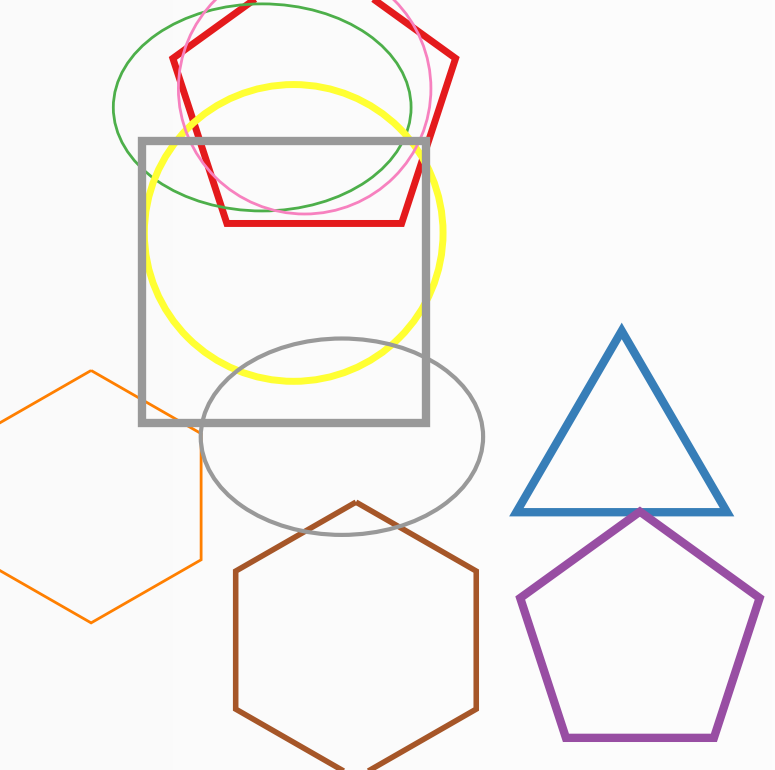[{"shape": "pentagon", "thickness": 2.5, "radius": 0.96, "center": [0.405, 0.865]}, {"shape": "triangle", "thickness": 3, "radius": 0.78, "center": [0.802, 0.413]}, {"shape": "oval", "thickness": 1, "radius": 0.96, "center": [0.338, 0.86]}, {"shape": "pentagon", "thickness": 3, "radius": 0.81, "center": [0.826, 0.173]}, {"shape": "hexagon", "thickness": 1, "radius": 0.82, "center": [0.118, 0.355]}, {"shape": "circle", "thickness": 2.5, "radius": 0.96, "center": [0.379, 0.697]}, {"shape": "hexagon", "thickness": 2, "radius": 0.9, "center": [0.459, 0.169]}, {"shape": "circle", "thickness": 1, "radius": 0.81, "center": [0.393, 0.885]}, {"shape": "square", "thickness": 3, "radius": 0.92, "center": [0.367, 0.634]}, {"shape": "oval", "thickness": 1.5, "radius": 0.91, "center": [0.441, 0.433]}]